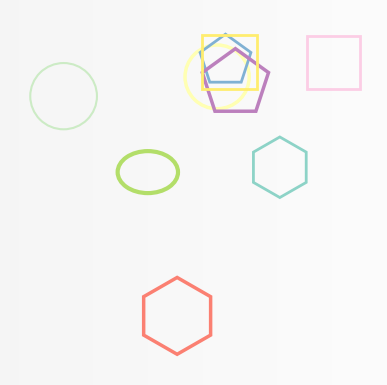[{"shape": "hexagon", "thickness": 2, "radius": 0.39, "center": [0.722, 0.566]}, {"shape": "circle", "thickness": 2.5, "radius": 0.41, "center": [0.56, 0.8]}, {"shape": "hexagon", "thickness": 2.5, "radius": 0.5, "center": [0.457, 0.18]}, {"shape": "pentagon", "thickness": 2, "radius": 0.34, "center": [0.582, 0.842]}, {"shape": "oval", "thickness": 3, "radius": 0.39, "center": [0.381, 0.553]}, {"shape": "square", "thickness": 2, "radius": 0.34, "center": [0.861, 0.838]}, {"shape": "pentagon", "thickness": 2.5, "radius": 0.45, "center": [0.607, 0.784]}, {"shape": "circle", "thickness": 1.5, "radius": 0.43, "center": [0.164, 0.75]}, {"shape": "square", "thickness": 2, "radius": 0.35, "center": [0.592, 0.84]}]